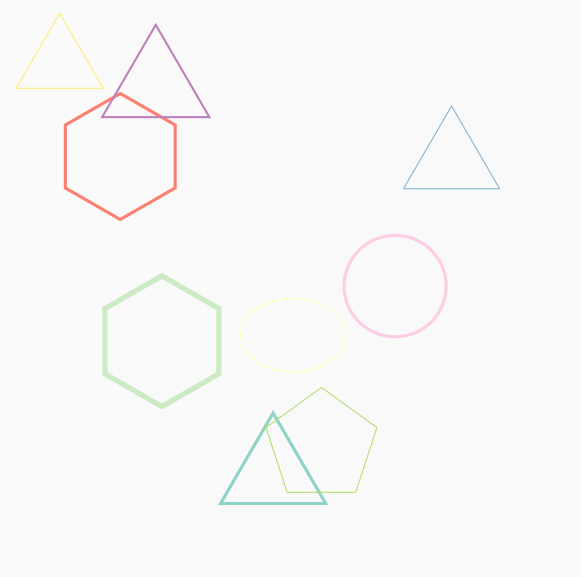[{"shape": "triangle", "thickness": 1.5, "radius": 0.52, "center": [0.47, 0.18]}, {"shape": "oval", "thickness": 0.5, "radius": 0.45, "center": [0.504, 0.419]}, {"shape": "hexagon", "thickness": 1.5, "radius": 0.55, "center": [0.207, 0.728]}, {"shape": "triangle", "thickness": 0.5, "radius": 0.48, "center": [0.777, 0.72]}, {"shape": "pentagon", "thickness": 0.5, "radius": 0.5, "center": [0.553, 0.228]}, {"shape": "circle", "thickness": 1.5, "radius": 0.44, "center": [0.68, 0.504]}, {"shape": "triangle", "thickness": 1, "radius": 0.53, "center": [0.268, 0.85]}, {"shape": "hexagon", "thickness": 2.5, "radius": 0.57, "center": [0.279, 0.408]}, {"shape": "triangle", "thickness": 0.5, "radius": 0.43, "center": [0.103, 0.89]}]